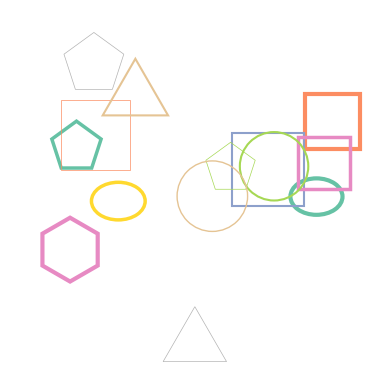[{"shape": "pentagon", "thickness": 2.5, "radius": 0.34, "center": [0.199, 0.618]}, {"shape": "oval", "thickness": 3, "radius": 0.34, "center": [0.822, 0.489]}, {"shape": "square", "thickness": 0.5, "radius": 0.45, "center": [0.248, 0.649]}, {"shape": "square", "thickness": 3, "radius": 0.36, "center": [0.864, 0.684]}, {"shape": "square", "thickness": 1.5, "radius": 0.47, "center": [0.695, 0.56]}, {"shape": "square", "thickness": 2.5, "radius": 0.34, "center": [0.841, 0.577]}, {"shape": "hexagon", "thickness": 3, "radius": 0.41, "center": [0.182, 0.352]}, {"shape": "pentagon", "thickness": 0.5, "radius": 0.34, "center": [0.599, 0.563]}, {"shape": "circle", "thickness": 1.5, "radius": 0.44, "center": [0.712, 0.568]}, {"shape": "oval", "thickness": 2.5, "radius": 0.35, "center": [0.307, 0.478]}, {"shape": "triangle", "thickness": 1.5, "radius": 0.49, "center": [0.352, 0.749]}, {"shape": "circle", "thickness": 1, "radius": 0.46, "center": [0.552, 0.49]}, {"shape": "pentagon", "thickness": 0.5, "radius": 0.41, "center": [0.244, 0.834]}, {"shape": "triangle", "thickness": 0.5, "radius": 0.48, "center": [0.506, 0.108]}]